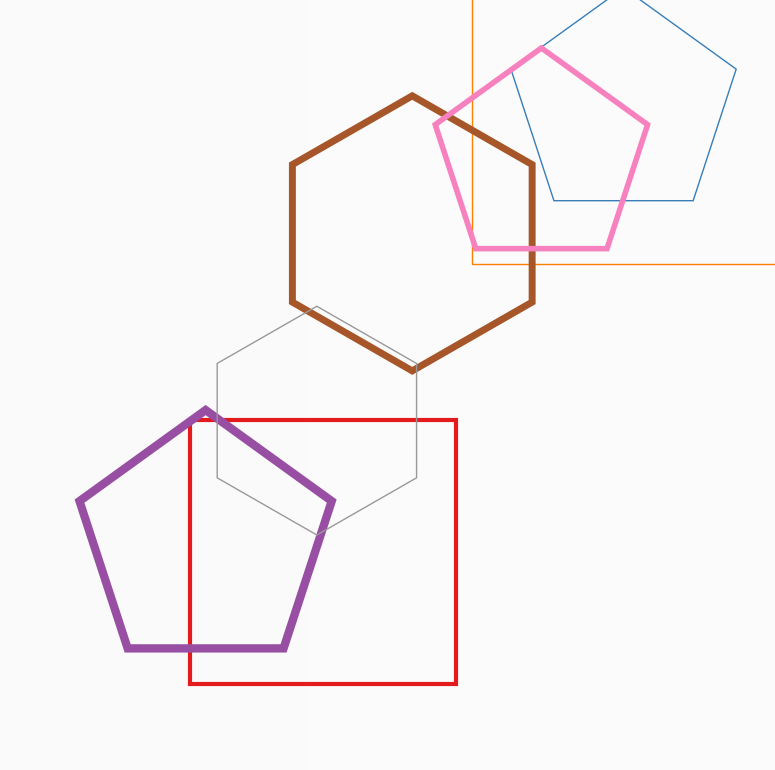[{"shape": "square", "thickness": 1.5, "radius": 0.86, "center": [0.417, 0.283]}, {"shape": "pentagon", "thickness": 0.5, "radius": 0.76, "center": [0.805, 0.863]}, {"shape": "pentagon", "thickness": 3, "radius": 0.86, "center": [0.265, 0.296]}, {"shape": "square", "thickness": 0.5, "radius": 0.98, "center": [0.805, 0.853]}, {"shape": "hexagon", "thickness": 2.5, "radius": 0.89, "center": [0.532, 0.697]}, {"shape": "pentagon", "thickness": 2, "radius": 0.72, "center": [0.699, 0.794]}, {"shape": "hexagon", "thickness": 0.5, "radius": 0.74, "center": [0.409, 0.454]}]